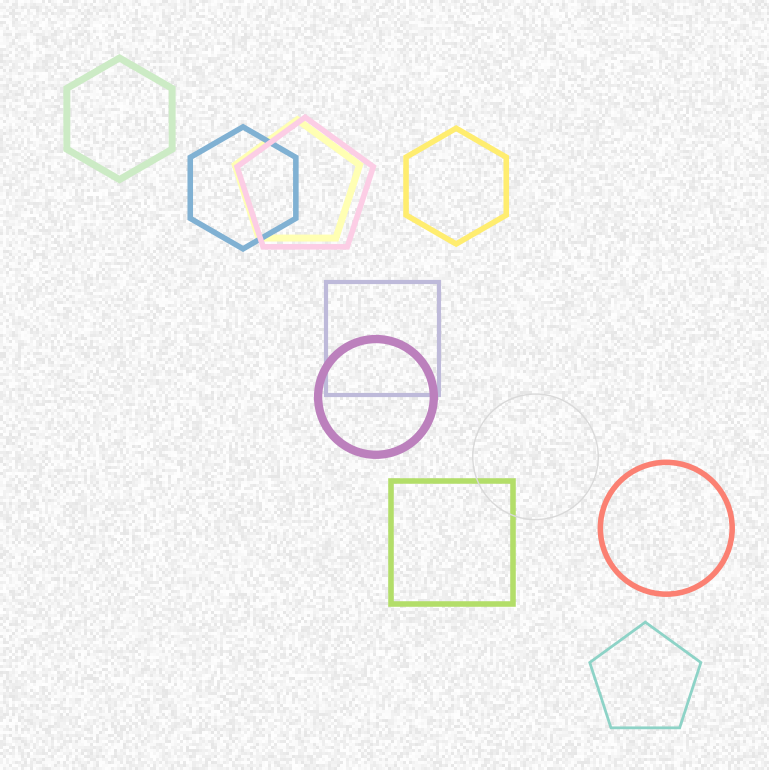[{"shape": "pentagon", "thickness": 1, "radius": 0.38, "center": [0.838, 0.116]}, {"shape": "pentagon", "thickness": 2.5, "radius": 0.42, "center": [0.386, 0.76]}, {"shape": "square", "thickness": 1.5, "radius": 0.37, "center": [0.497, 0.56]}, {"shape": "circle", "thickness": 2, "radius": 0.43, "center": [0.865, 0.314]}, {"shape": "hexagon", "thickness": 2, "radius": 0.4, "center": [0.316, 0.756]}, {"shape": "square", "thickness": 2, "radius": 0.4, "center": [0.587, 0.295]}, {"shape": "pentagon", "thickness": 2, "radius": 0.47, "center": [0.396, 0.755]}, {"shape": "circle", "thickness": 0.5, "radius": 0.41, "center": [0.695, 0.407]}, {"shape": "circle", "thickness": 3, "radius": 0.38, "center": [0.488, 0.485]}, {"shape": "hexagon", "thickness": 2.5, "radius": 0.39, "center": [0.155, 0.846]}, {"shape": "hexagon", "thickness": 2, "radius": 0.38, "center": [0.592, 0.758]}]